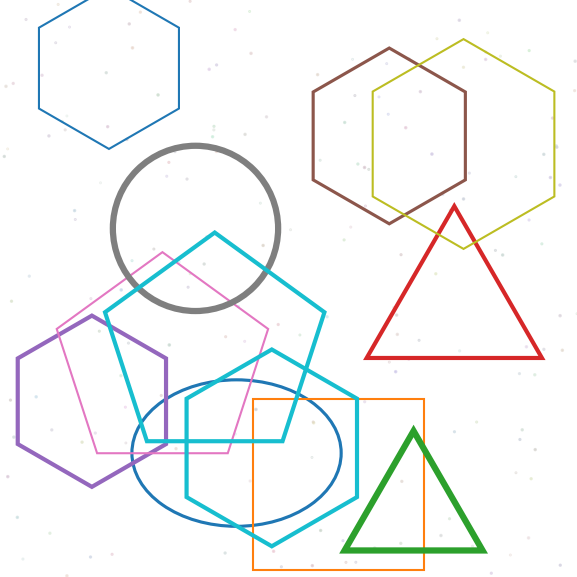[{"shape": "hexagon", "thickness": 1, "radius": 0.7, "center": [0.189, 0.881]}, {"shape": "oval", "thickness": 1.5, "radius": 0.91, "center": [0.41, 0.215]}, {"shape": "square", "thickness": 1, "radius": 0.74, "center": [0.586, 0.16]}, {"shape": "triangle", "thickness": 3, "radius": 0.69, "center": [0.716, 0.115]}, {"shape": "triangle", "thickness": 2, "radius": 0.88, "center": [0.787, 0.467]}, {"shape": "hexagon", "thickness": 2, "radius": 0.74, "center": [0.159, 0.304]}, {"shape": "hexagon", "thickness": 1.5, "radius": 0.76, "center": [0.674, 0.764]}, {"shape": "pentagon", "thickness": 1, "radius": 0.96, "center": [0.281, 0.37]}, {"shape": "circle", "thickness": 3, "radius": 0.72, "center": [0.339, 0.604]}, {"shape": "hexagon", "thickness": 1, "radius": 0.91, "center": [0.803, 0.75]}, {"shape": "pentagon", "thickness": 2, "radius": 1.0, "center": [0.372, 0.397]}, {"shape": "hexagon", "thickness": 2, "radius": 0.85, "center": [0.471, 0.224]}]